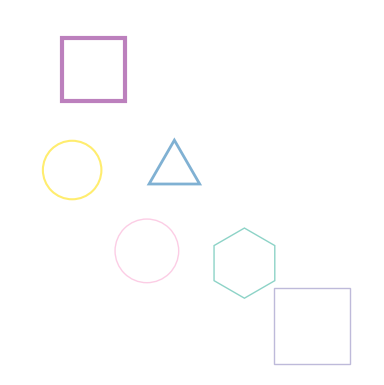[{"shape": "hexagon", "thickness": 1, "radius": 0.46, "center": [0.635, 0.317]}, {"shape": "square", "thickness": 1, "radius": 0.49, "center": [0.81, 0.154]}, {"shape": "triangle", "thickness": 2, "radius": 0.38, "center": [0.453, 0.56]}, {"shape": "circle", "thickness": 1, "radius": 0.41, "center": [0.381, 0.348]}, {"shape": "square", "thickness": 3, "radius": 0.41, "center": [0.243, 0.819]}, {"shape": "circle", "thickness": 1.5, "radius": 0.38, "center": [0.187, 0.558]}]